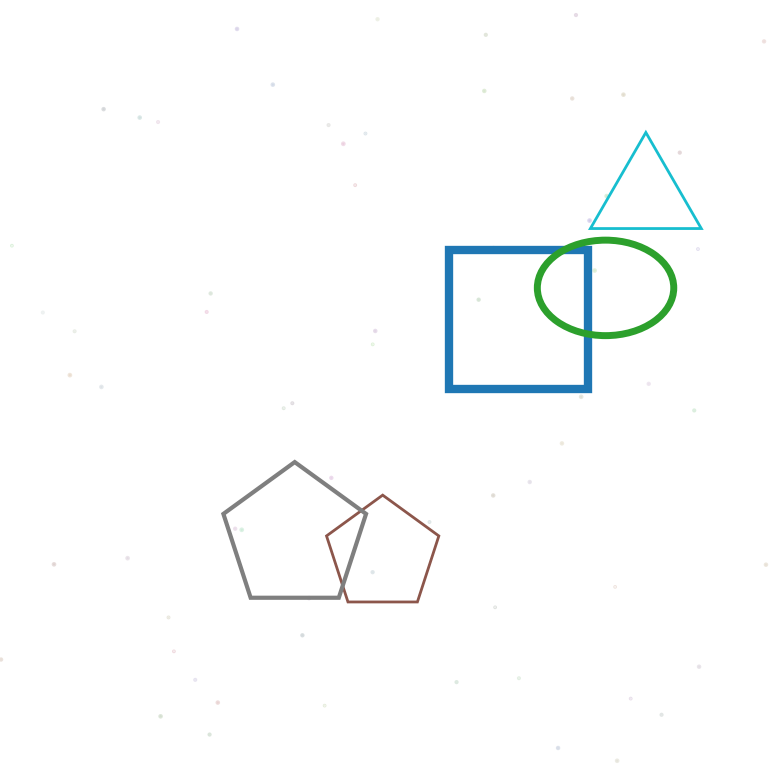[{"shape": "square", "thickness": 3, "radius": 0.45, "center": [0.674, 0.585]}, {"shape": "oval", "thickness": 2.5, "radius": 0.44, "center": [0.786, 0.626]}, {"shape": "pentagon", "thickness": 1, "radius": 0.38, "center": [0.497, 0.28]}, {"shape": "pentagon", "thickness": 1.5, "radius": 0.49, "center": [0.383, 0.302]}, {"shape": "triangle", "thickness": 1, "radius": 0.42, "center": [0.839, 0.745]}]